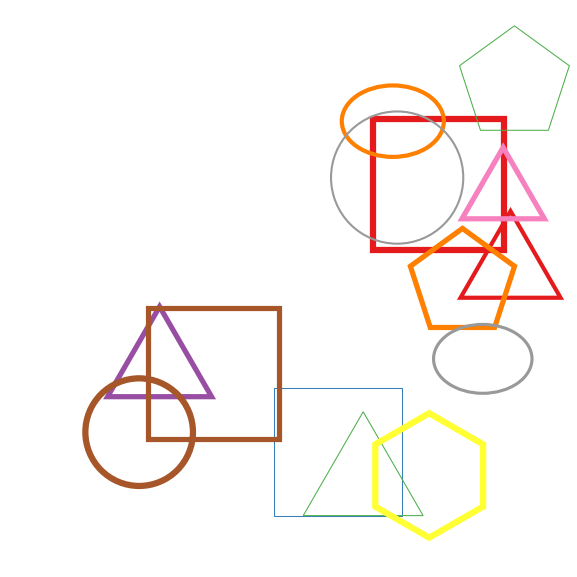[{"shape": "triangle", "thickness": 2, "radius": 0.5, "center": [0.884, 0.534]}, {"shape": "square", "thickness": 3, "radius": 0.57, "center": [0.759, 0.679]}, {"shape": "square", "thickness": 0.5, "radius": 0.56, "center": [0.585, 0.217]}, {"shape": "pentagon", "thickness": 0.5, "radius": 0.5, "center": [0.891, 0.854]}, {"shape": "triangle", "thickness": 0.5, "radius": 0.6, "center": [0.629, 0.166]}, {"shape": "triangle", "thickness": 2.5, "radius": 0.52, "center": [0.276, 0.364]}, {"shape": "pentagon", "thickness": 2.5, "radius": 0.47, "center": [0.801, 0.509]}, {"shape": "oval", "thickness": 2, "radius": 0.44, "center": [0.68, 0.789]}, {"shape": "hexagon", "thickness": 3, "radius": 0.54, "center": [0.743, 0.176]}, {"shape": "circle", "thickness": 3, "radius": 0.47, "center": [0.241, 0.251]}, {"shape": "square", "thickness": 2.5, "radius": 0.57, "center": [0.369, 0.352]}, {"shape": "triangle", "thickness": 2.5, "radius": 0.41, "center": [0.871, 0.661]}, {"shape": "oval", "thickness": 1.5, "radius": 0.43, "center": [0.836, 0.378]}, {"shape": "circle", "thickness": 1, "radius": 0.57, "center": [0.688, 0.692]}]